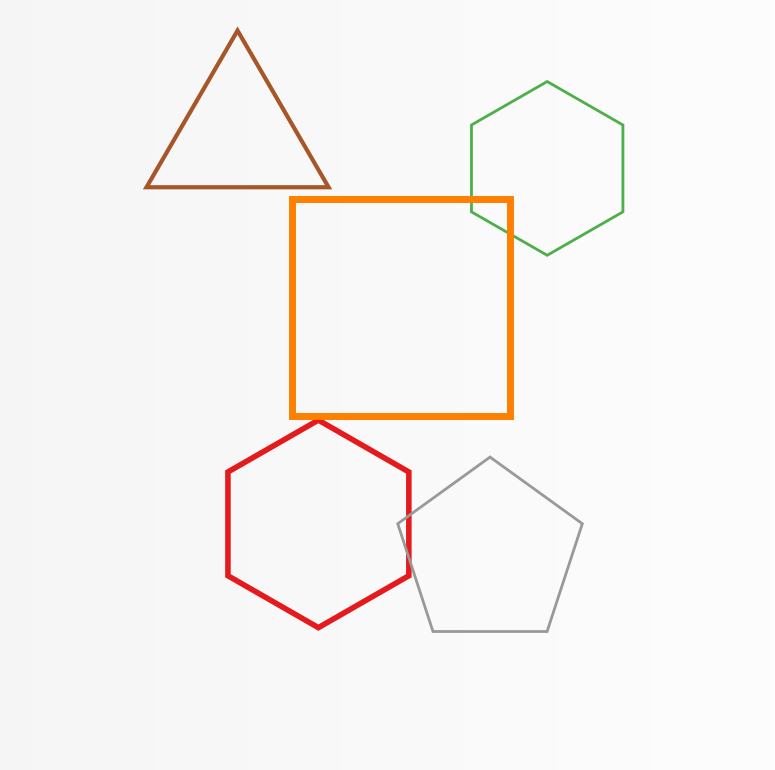[{"shape": "hexagon", "thickness": 2, "radius": 0.67, "center": [0.411, 0.32]}, {"shape": "hexagon", "thickness": 1, "radius": 0.56, "center": [0.706, 0.781]}, {"shape": "square", "thickness": 2.5, "radius": 0.71, "center": [0.517, 0.6]}, {"shape": "triangle", "thickness": 1.5, "radius": 0.68, "center": [0.306, 0.825]}, {"shape": "pentagon", "thickness": 1, "radius": 0.63, "center": [0.632, 0.281]}]